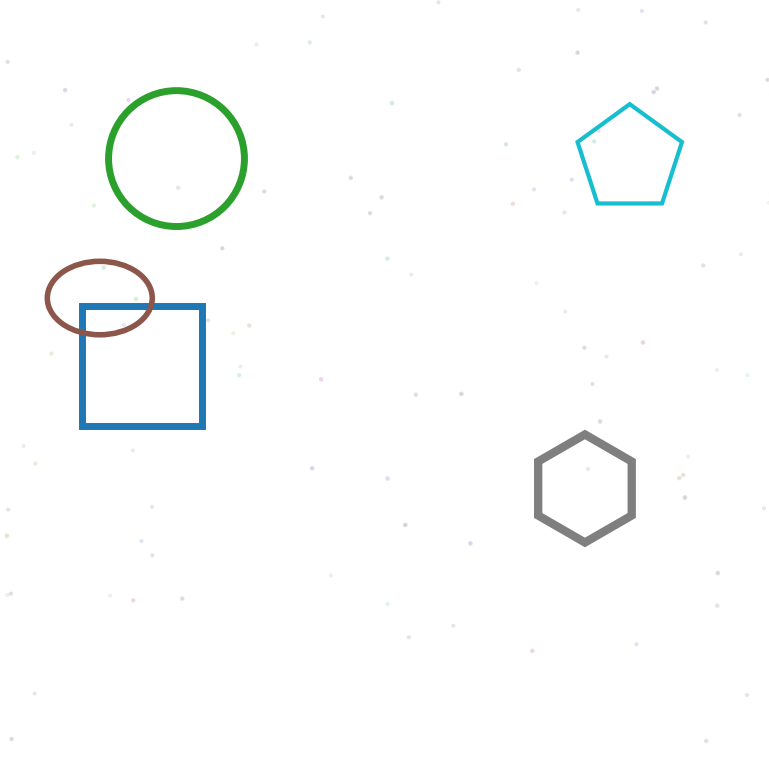[{"shape": "square", "thickness": 2.5, "radius": 0.39, "center": [0.185, 0.525]}, {"shape": "circle", "thickness": 2.5, "radius": 0.44, "center": [0.229, 0.794]}, {"shape": "oval", "thickness": 2, "radius": 0.34, "center": [0.13, 0.613]}, {"shape": "hexagon", "thickness": 3, "radius": 0.35, "center": [0.76, 0.366]}, {"shape": "pentagon", "thickness": 1.5, "radius": 0.36, "center": [0.818, 0.793]}]